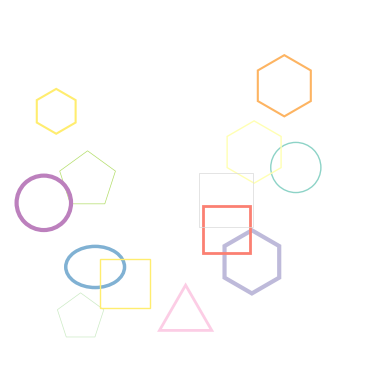[{"shape": "circle", "thickness": 1, "radius": 0.33, "center": [0.768, 0.565]}, {"shape": "hexagon", "thickness": 1, "radius": 0.4, "center": [0.66, 0.605]}, {"shape": "hexagon", "thickness": 3, "radius": 0.41, "center": [0.654, 0.32]}, {"shape": "square", "thickness": 2, "radius": 0.3, "center": [0.588, 0.405]}, {"shape": "oval", "thickness": 2.5, "radius": 0.38, "center": [0.247, 0.307]}, {"shape": "hexagon", "thickness": 1.5, "radius": 0.4, "center": [0.738, 0.777]}, {"shape": "pentagon", "thickness": 0.5, "radius": 0.38, "center": [0.227, 0.532]}, {"shape": "triangle", "thickness": 2, "radius": 0.39, "center": [0.482, 0.181]}, {"shape": "square", "thickness": 0.5, "radius": 0.35, "center": [0.588, 0.481]}, {"shape": "circle", "thickness": 3, "radius": 0.35, "center": [0.114, 0.473]}, {"shape": "pentagon", "thickness": 0.5, "radius": 0.32, "center": [0.209, 0.176]}, {"shape": "hexagon", "thickness": 1.5, "radius": 0.29, "center": [0.146, 0.711]}, {"shape": "square", "thickness": 1, "radius": 0.32, "center": [0.325, 0.264]}]